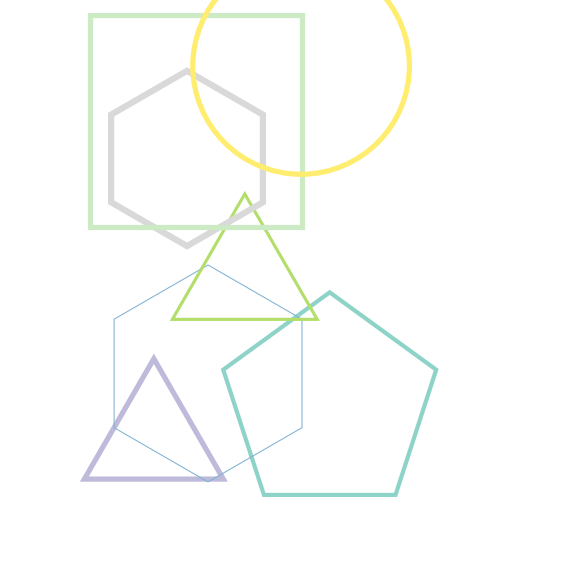[{"shape": "pentagon", "thickness": 2, "radius": 0.97, "center": [0.571, 0.299]}, {"shape": "triangle", "thickness": 2.5, "radius": 0.69, "center": [0.266, 0.239]}, {"shape": "hexagon", "thickness": 0.5, "radius": 0.94, "center": [0.36, 0.352]}, {"shape": "triangle", "thickness": 1.5, "radius": 0.72, "center": [0.424, 0.518]}, {"shape": "hexagon", "thickness": 3, "radius": 0.76, "center": [0.324, 0.725]}, {"shape": "square", "thickness": 2.5, "radius": 0.92, "center": [0.339, 0.79]}, {"shape": "circle", "thickness": 2.5, "radius": 0.94, "center": [0.521, 0.885]}]